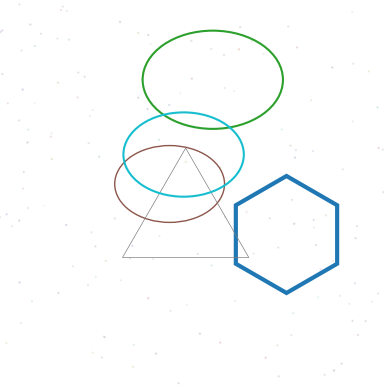[{"shape": "hexagon", "thickness": 3, "radius": 0.76, "center": [0.744, 0.391]}, {"shape": "oval", "thickness": 1.5, "radius": 0.91, "center": [0.553, 0.793]}, {"shape": "oval", "thickness": 1, "radius": 0.71, "center": [0.441, 0.522]}, {"shape": "triangle", "thickness": 0.5, "radius": 0.95, "center": [0.482, 0.426]}, {"shape": "oval", "thickness": 1.5, "radius": 0.78, "center": [0.477, 0.599]}]